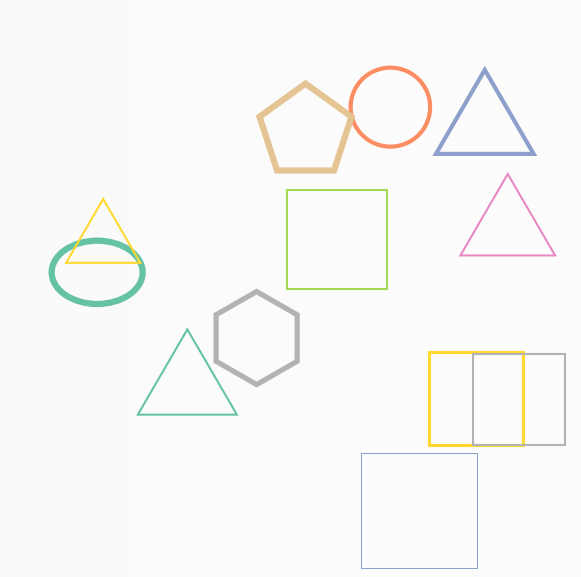[{"shape": "triangle", "thickness": 1, "radius": 0.49, "center": [0.322, 0.33]}, {"shape": "oval", "thickness": 3, "radius": 0.39, "center": [0.167, 0.528]}, {"shape": "circle", "thickness": 2, "radius": 0.34, "center": [0.672, 0.814]}, {"shape": "triangle", "thickness": 2, "radius": 0.49, "center": [0.834, 0.781]}, {"shape": "square", "thickness": 0.5, "radius": 0.5, "center": [0.722, 0.115]}, {"shape": "triangle", "thickness": 1, "radius": 0.47, "center": [0.874, 0.604]}, {"shape": "square", "thickness": 1, "radius": 0.43, "center": [0.58, 0.584]}, {"shape": "square", "thickness": 1.5, "radius": 0.4, "center": [0.819, 0.309]}, {"shape": "triangle", "thickness": 1, "radius": 0.37, "center": [0.178, 0.581]}, {"shape": "pentagon", "thickness": 3, "radius": 0.42, "center": [0.526, 0.771]}, {"shape": "hexagon", "thickness": 2.5, "radius": 0.4, "center": [0.442, 0.414]}, {"shape": "square", "thickness": 1, "radius": 0.39, "center": [0.893, 0.307]}]